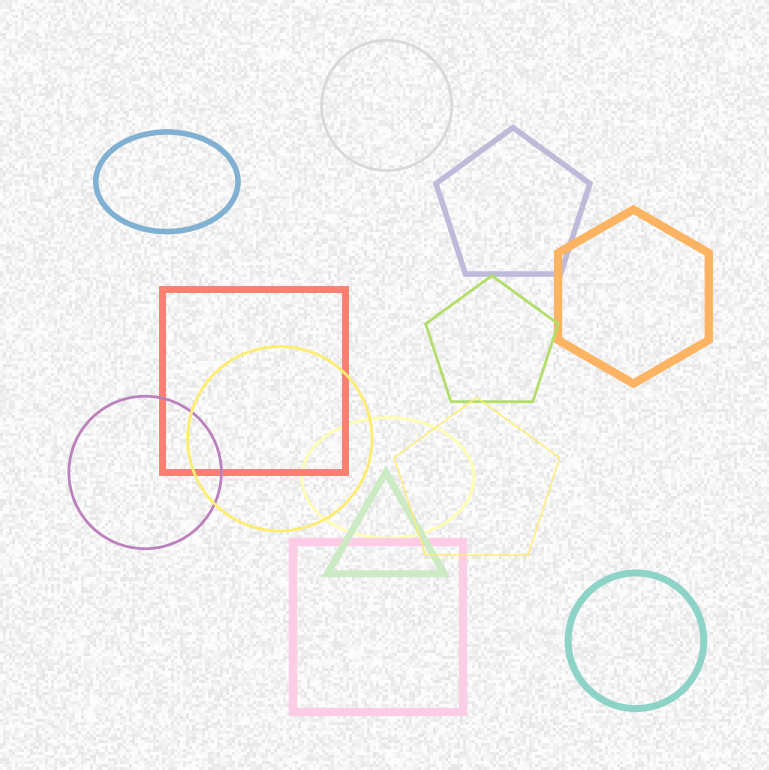[{"shape": "circle", "thickness": 2.5, "radius": 0.44, "center": [0.826, 0.168]}, {"shape": "oval", "thickness": 1, "radius": 0.56, "center": [0.504, 0.379]}, {"shape": "pentagon", "thickness": 2, "radius": 0.53, "center": [0.666, 0.729]}, {"shape": "square", "thickness": 2.5, "radius": 0.59, "center": [0.329, 0.506]}, {"shape": "oval", "thickness": 2, "radius": 0.46, "center": [0.217, 0.764]}, {"shape": "hexagon", "thickness": 3, "radius": 0.57, "center": [0.823, 0.615]}, {"shape": "pentagon", "thickness": 1, "radius": 0.45, "center": [0.639, 0.552]}, {"shape": "square", "thickness": 3, "radius": 0.55, "center": [0.491, 0.185]}, {"shape": "circle", "thickness": 1, "radius": 0.42, "center": [0.502, 0.863]}, {"shape": "circle", "thickness": 1, "radius": 0.5, "center": [0.188, 0.386]}, {"shape": "triangle", "thickness": 2.5, "radius": 0.44, "center": [0.501, 0.299]}, {"shape": "circle", "thickness": 1, "radius": 0.6, "center": [0.363, 0.43]}, {"shape": "pentagon", "thickness": 0.5, "radius": 0.57, "center": [0.619, 0.371]}]